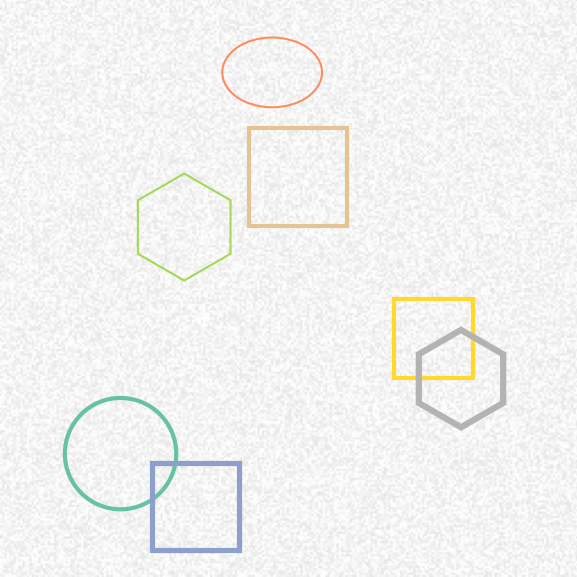[{"shape": "circle", "thickness": 2, "radius": 0.48, "center": [0.209, 0.214]}, {"shape": "oval", "thickness": 1, "radius": 0.43, "center": [0.471, 0.874]}, {"shape": "square", "thickness": 2.5, "radius": 0.38, "center": [0.339, 0.122]}, {"shape": "hexagon", "thickness": 1, "radius": 0.46, "center": [0.319, 0.606]}, {"shape": "square", "thickness": 2, "radius": 0.34, "center": [0.75, 0.413]}, {"shape": "square", "thickness": 2, "radius": 0.42, "center": [0.516, 0.693]}, {"shape": "hexagon", "thickness": 3, "radius": 0.42, "center": [0.798, 0.344]}]